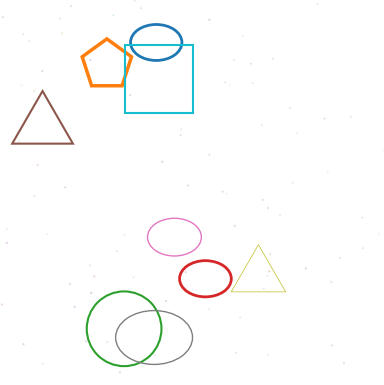[{"shape": "oval", "thickness": 2, "radius": 0.33, "center": [0.406, 0.89]}, {"shape": "pentagon", "thickness": 2.5, "radius": 0.34, "center": [0.278, 0.832]}, {"shape": "circle", "thickness": 1.5, "radius": 0.49, "center": [0.322, 0.146]}, {"shape": "oval", "thickness": 2, "radius": 0.34, "center": [0.534, 0.276]}, {"shape": "triangle", "thickness": 1.5, "radius": 0.46, "center": [0.111, 0.672]}, {"shape": "oval", "thickness": 1, "radius": 0.35, "center": [0.453, 0.384]}, {"shape": "oval", "thickness": 1, "radius": 0.5, "center": [0.4, 0.123]}, {"shape": "triangle", "thickness": 0.5, "radius": 0.41, "center": [0.671, 0.283]}, {"shape": "square", "thickness": 1.5, "radius": 0.44, "center": [0.413, 0.794]}]